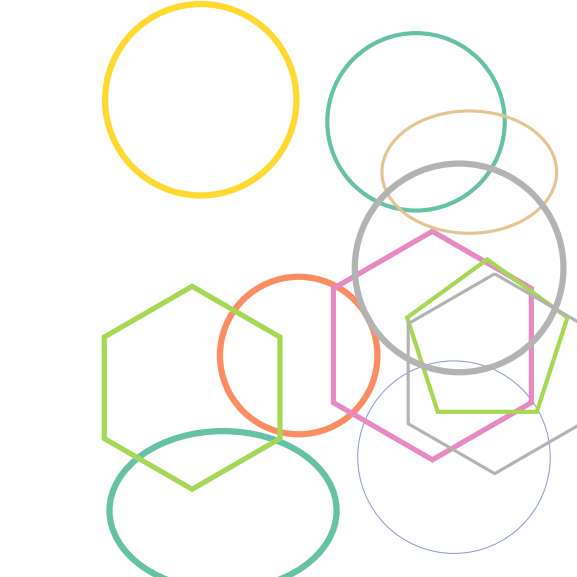[{"shape": "circle", "thickness": 2, "radius": 0.77, "center": [0.72, 0.788]}, {"shape": "oval", "thickness": 3, "radius": 0.98, "center": [0.386, 0.115]}, {"shape": "circle", "thickness": 3, "radius": 0.68, "center": [0.517, 0.383]}, {"shape": "circle", "thickness": 0.5, "radius": 0.83, "center": [0.786, 0.208]}, {"shape": "hexagon", "thickness": 2.5, "radius": 0.99, "center": [0.749, 0.401]}, {"shape": "pentagon", "thickness": 2, "radius": 0.73, "center": [0.844, 0.404]}, {"shape": "hexagon", "thickness": 2.5, "radius": 0.88, "center": [0.333, 0.328]}, {"shape": "circle", "thickness": 3, "radius": 0.83, "center": [0.348, 0.826]}, {"shape": "oval", "thickness": 1.5, "radius": 0.76, "center": [0.813, 0.701]}, {"shape": "hexagon", "thickness": 1.5, "radius": 0.86, "center": [0.857, 0.352]}, {"shape": "circle", "thickness": 3, "radius": 0.9, "center": [0.795, 0.535]}]